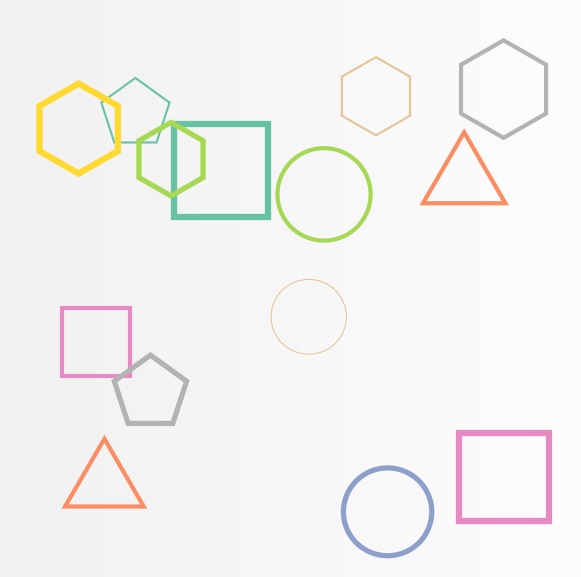[{"shape": "pentagon", "thickness": 1, "radius": 0.31, "center": [0.233, 0.802]}, {"shape": "square", "thickness": 3, "radius": 0.4, "center": [0.38, 0.704]}, {"shape": "triangle", "thickness": 2, "radius": 0.41, "center": [0.799, 0.688]}, {"shape": "triangle", "thickness": 2, "radius": 0.39, "center": [0.18, 0.161]}, {"shape": "circle", "thickness": 2.5, "radius": 0.38, "center": [0.667, 0.113]}, {"shape": "square", "thickness": 2, "radius": 0.29, "center": [0.165, 0.407]}, {"shape": "square", "thickness": 3, "radius": 0.38, "center": [0.867, 0.173]}, {"shape": "circle", "thickness": 2, "radius": 0.4, "center": [0.557, 0.663]}, {"shape": "hexagon", "thickness": 2.5, "radius": 0.32, "center": [0.294, 0.724]}, {"shape": "hexagon", "thickness": 3, "radius": 0.39, "center": [0.135, 0.777]}, {"shape": "hexagon", "thickness": 1, "radius": 0.34, "center": [0.647, 0.833]}, {"shape": "circle", "thickness": 0.5, "radius": 0.32, "center": [0.531, 0.451]}, {"shape": "pentagon", "thickness": 2.5, "radius": 0.33, "center": [0.259, 0.319]}, {"shape": "hexagon", "thickness": 2, "radius": 0.42, "center": [0.866, 0.845]}]